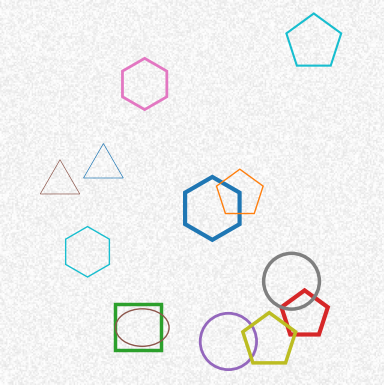[{"shape": "hexagon", "thickness": 3, "radius": 0.41, "center": [0.552, 0.459]}, {"shape": "triangle", "thickness": 0.5, "radius": 0.3, "center": [0.269, 0.567]}, {"shape": "pentagon", "thickness": 1, "radius": 0.32, "center": [0.623, 0.497]}, {"shape": "square", "thickness": 2.5, "radius": 0.3, "center": [0.357, 0.151]}, {"shape": "pentagon", "thickness": 3, "radius": 0.32, "center": [0.791, 0.182]}, {"shape": "circle", "thickness": 2, "radius": 0.37, "center": [0.593, 0.113]}, {"shape": "triangle", "thickness": 0.5, "radius": 0.3, "center": [0.156, 0.526]}, {"shape": "oval", "thickness": 1, "radius": 0.35, "center": [0.37, 0.149]}, {"shape": "hexagon", "thickness": 2, "radius": 0.33, "center": [0.376, 0.782]}, {"shape": "circle", "thickness": 2.5, "radius": 0.36, "center": [0.757, 0.27]}, {"shape": "pentagon", "thickness": 2.5, "radius": 0.36, "center": [0.699, 0.116]}, {"shape": "pentagon", "thickness": 1.5, "radius": 0.37, "center": [0.815, 0.89]}, {"shape": "hexagon", "thickness": 1, "radius": 0.33, "center": [0.227, 0.346]}]